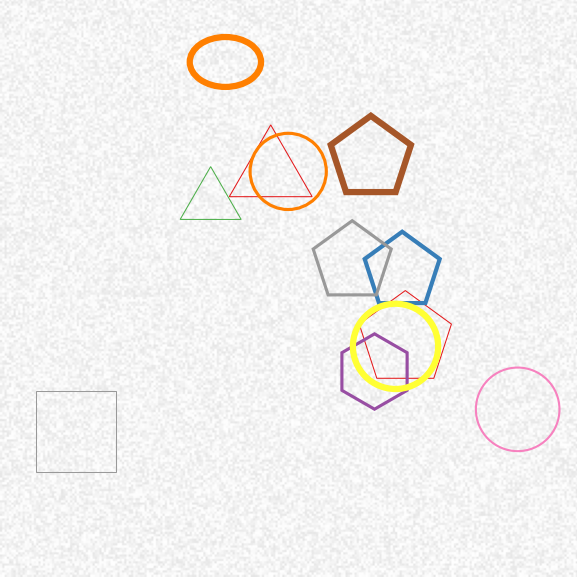[{"shape": "triangle", "thickness": 0.5, "radius": 0.41, "center": [0.469, 0.7]}, {"shape": "pentagon", "thickness": 0.5, "radius": 0.42, "center": [0.702, 0.412]}, {"shape": "pentagon", "thickness": 2, "radius": 0.34, "center": [0.696, 0.53]}, {"shape": "triangle", "thickness": 0.5, "radius": 0.3, "center": [0.365, 0.65]}, {"shape": "hexagon", "thickness": 1.5, "radius": 0.33, "center": [0.649, 0.356]}, {"shape": "circle", "thickness": 1.5, "radius": 0.33, "center": [0.499, 0.702]}, {"shape": "oval", "thickness": 3, "radius": 0.31, "center": [0.39, 0.892]}, {"shape": "circle", "thickness": 3, "radius": 0.37, "center": [0.685, 0.399]}, {"shape": "pentagon", "thickness": 3, "radius": 0.37, "center": [0.642, 0.726]}, {"shape": "circle", "thickness": 1, "radius": 0.36, "center": [0.896, 0.29]}, {"shape": "pentagon", "thickness": 1.5, "radius": 0.35, "center": [0.61, 0.546]}, {"shape": "square", "thickness": 0.5, "radius": 0.35, "center": [0.131, 0.252]}]